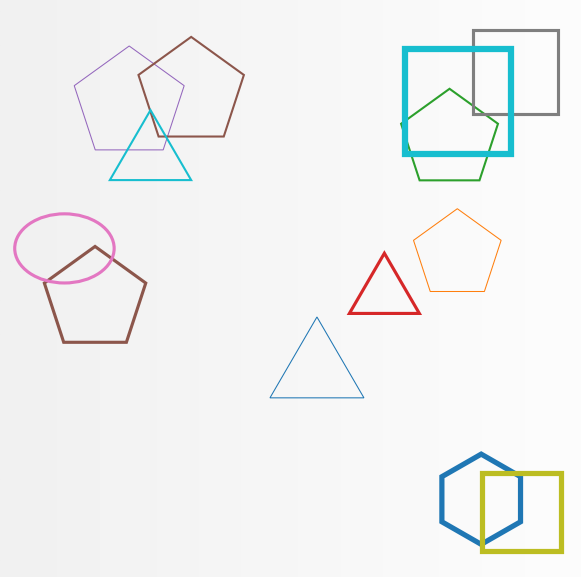[{"shape": "triangle", "thickness": 0.5, "radius": 0.47, "center": [0.545, 0.357]}, {"shape": "hexagon", "thickness": 2.5, "radius": 0.39, "center": [0.828, 0.135]}, {"shape": "pentagon", "thickness": 0.5, "radius": 0.4, "center": [0.787, 0.558]}, {"shape": "pentagon", "thickness": 1, "radius": 0.44, "center": [0.773, 0.758]}, {"shape": "triangle", "thickness": 1.5, "radius": 0.35, "center": [0.661, 0.491]}, {"shape": "pentagon", "thickness": 0.5, "radius": 0.5, "center": [0.222, 0.82]}, {"shape": "pentagon", "thickness": 1, "radius": 0.48, "center": [0.329, 0.84]}, {"shape": "pentagon", "thickness": 1.5, "radius": 0.46, "center": [0.164, 0.481]}, {"shape": "oval", "thickness": 1.5, "radius": 0.43, "center": [0.111, 0.569]}, {"shape": "square", "thickness": 1.5, "radius": 0.36, "center": [0.887, 0.875]}, {"shape": "square", "thickness": 2.5, "radius": 0.34, "center": [0.897, 0.112]}, {"shape": "square", "thickness": 3, "radius": 0.46, "center": [0.789, 0.824]}, {"shape": "triangle", "thickness": 1, "radius": 0.4, "center": [0.259, 0.728]}]